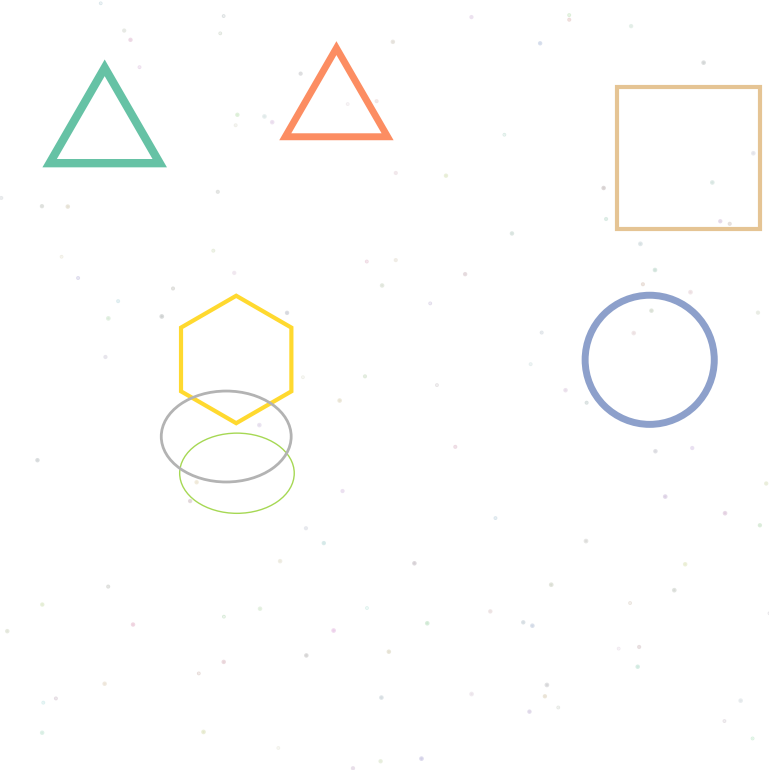[{"shape": "triangle", "thickness": 3, "radius": 0.41, "center": [0.136, 0.829]}, {"shape": "triangle", "thickness": 2.5, "radius": 0.38, "center": [0.437, 0.861]}, {"shape": "circle", "thickness": 2.5, "radius": 0.42, "center": [0.844, 0.533]}, {"shape": "oval", "thickness": 0.5, "radius": 0.37, "center": [0.308, 0.385]}, {"shape": "hexagon", "thickness": 1.5, "radius": 0.41, "center": [0.307, 0.533]}, {"shape": "square", "thickness": 1.5, "radius": 0.46, "center": [0.894, 0.795]}, {"shape": "oval", "thickness": 1, "radius": 0.42, "center": [0.294, 0.433]}]